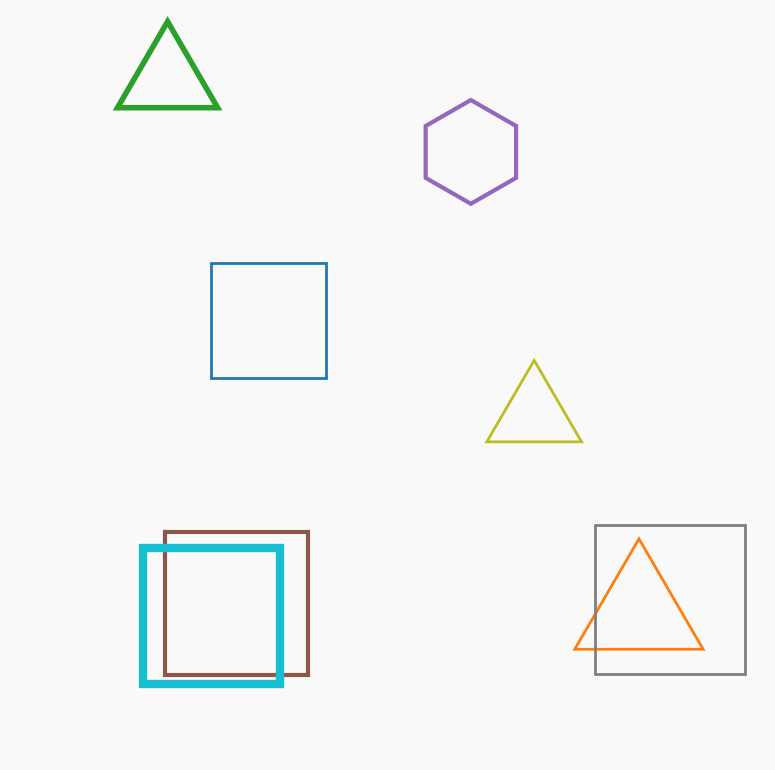[{"shape": "square", "thickness": 1, "radius": 0.37, "center": [0.346, 0.584]}, {"shape": "triangle", "thickness": 1, "radius": 0.48, "center": [0.824, 0.205]}, {"shape": "triangle", "thickness": 2, "radius": 0.37, "center": [0.216, 0.897]}, {"shape": "hexagon", "thickness": 1.5, "radius": 0.34, "center": [0.608, 0.803]}, {"shape": "square", "thickness": 1.5, "radius": 0.46, "center": [0.305, 0.216]}, {"shape": "square", "thickness": 1, "radius": 0.48, "center": [0.864, 0.222]}, {"shape": "triangle", "thickness": 1, "radius": 0.35, "center": [0.689, 0.461]}, {"shape": "square", "thickness": 3, "radius": 0.44, "center": [0.273, 0.2]}]